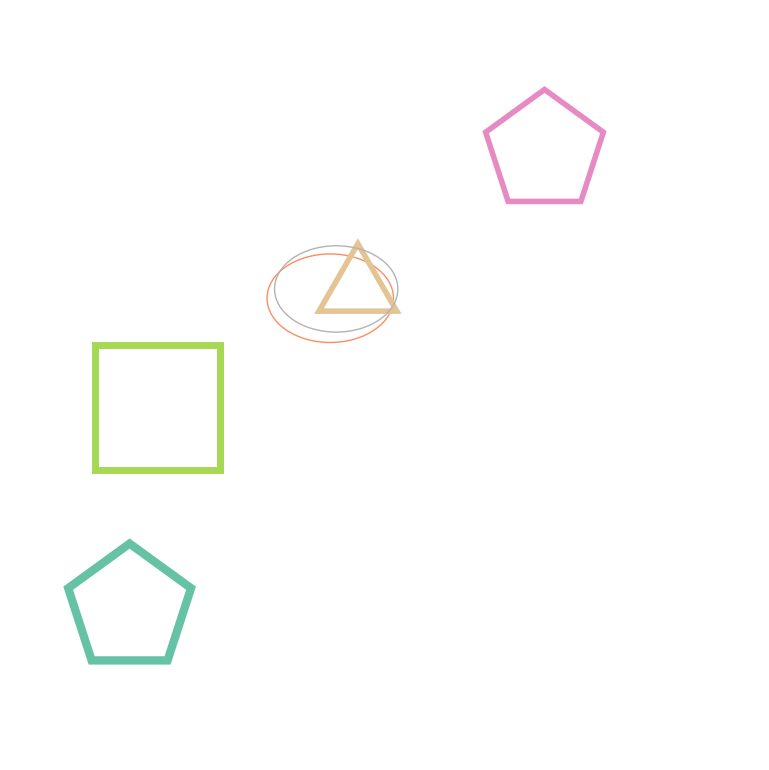[{"shape": "pentagon", "thickness": 3, "radius": 0.42, "center": [0.168, 0.21]}, {"shape": "oval", "thickness": 0.5, "radius": 0.41, "center": [0.429, 0.613]}, {"shape": "pentagon", "thickness": 2, "radius": 0.4, "center": [0.707, 0.803]}, {"shape": "square", "thickness": 2.5, "radius": 0.41, "center": [0.204, 0.471]}, {"shape": "triangle", "thickness": 2, "radius": 0.29, "center": [0.465, 0.625]}, {"shape": "oval", "thickness": 0.5, "radius": 0.4, "center": [0.437, 0.625]}]